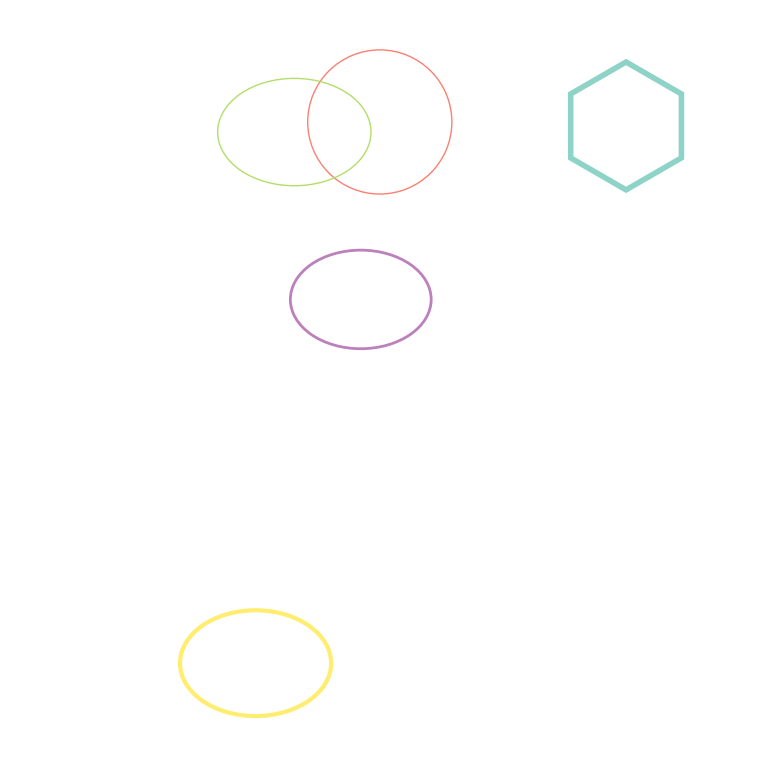[{"shape": "hexagon", "thickness": 2, "radius": 0.42, "center": [0.813, 0.836]}, {"shape": "circle", "thickness": 0.5, "radius": 0.47, "center": [0.493, 0.842]}, {"shape": "oval", "thickness": 0.5, "radius": 0.5, "center": [0.382, 0.829]}, {"shape": "oval", "thickness": 1, "radius": 0.46, "center": [0.469, 0.611]}, {"shape": "oval", "thickness": 1.5, "radius": 0.49, "center": [0.332, 0.139]}]